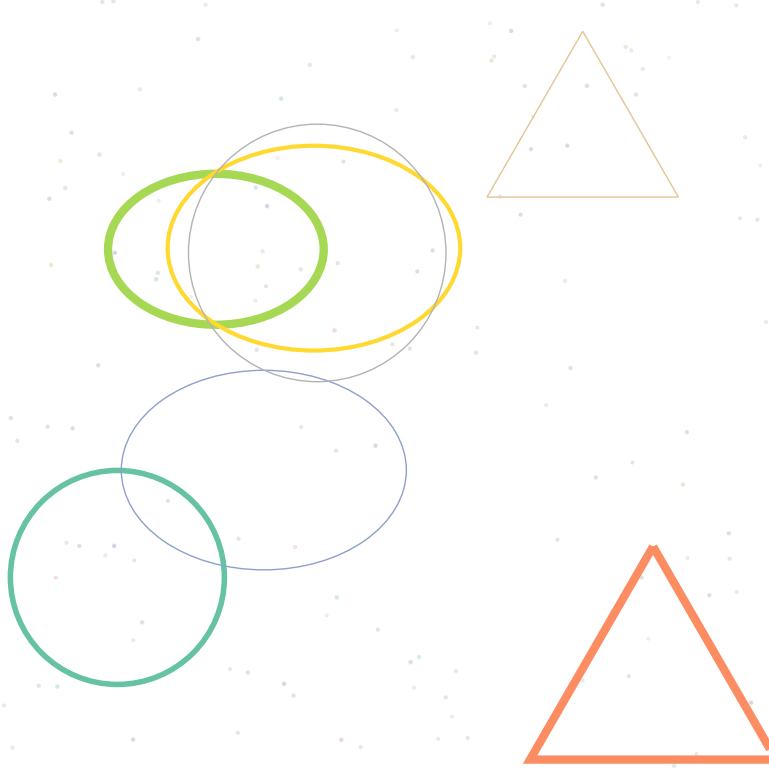[{"shape": "circle", "thickness": 2, "radius": 0.69, "center": [0.152, 0.25]}, {"shape": "triangle", "thickness": 3, "radius": 0.92, "center": [0.848, 0.106]}, {"shape": "oval", "thickness": 0.5, "radius": 0.93, "center": [0.343, 0.39]}, {"shape": "oval", "thickness": 3, "radius": 0.7, "center": [0.28, 0.676]}, {"shape": "oval", "thickness": 1.5, "radius": 0.95, "center": [0.408, 0.678]}, {"shape": "triangle", "thickness": 0.5, "radius": 0.72, "center": [0.757, 0.816]}, {"shape": "circle", "thickness": 0.5, "radius": 0.84, "center": [0.412, 0.672]}]